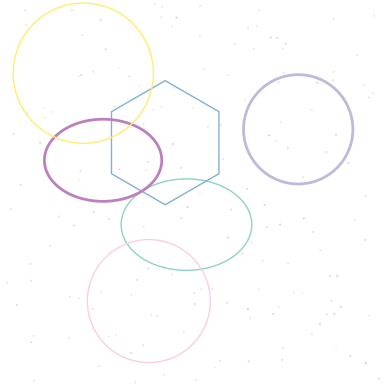[{"shape": "oval", "thickness": 1, "radius": 0.85, "center": [0.484, 0.417]}, {"shape": "circle", "thickness": 2, "radius": 0.71, "center": [0.775, 0.664]}, {"shape": "hexagon", "thickness": 1, "radius": 0.81, "center": [0.429, 0.629]}, {"shape": "circle", "thickness": 1, "radius": 0.8, "center": [0.387, 0.218]}, {"shape": "oval", "thickness": 2, "radius": 0.76, "center": [0.268, 0.584]}, {"shape": "circle", "thickness": 1, "radius": 0.91, "center": [0.216, 0.81]}]